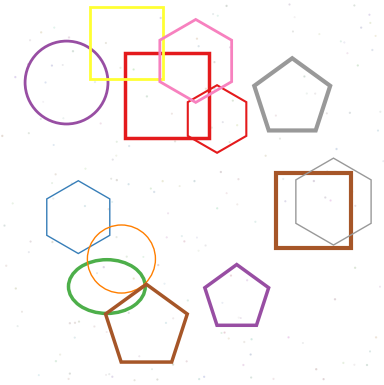[{"shape": "hexagon", "thickness": 1.5, "radius": 0.44, "center": [0.564, 0.691]}, {"shape": "square", "thickness": 2.5, "radius": 0.55, "center": [0.434, 0.751]}, {"shape": "hexagon", "thickness": 1, "radius": 0.47, "center": [0.203, 0.436]}, {"shape": "oval", "thickness": 2.5, "radius": 0.5, "center": [0.278, 0.256]}, {"shape": "pentagon", "thickness": 2.5, "radius": 0.44, "center": [0.615, 0.226]}, {"shape": "circle", "thickness": 2, "radius": 0.54, "center": [0.173, 0.786]}, {"shape": "circle", "thickness": 1, "radius": 0.44, "center": [0.315, 0.327]}, {"shape": "square", "thickness": 2, "radius": 0.47, "center": [0.328, 0.888]}, {"shape": "square", "thickness": 3, "radius": 0.49, "center": [0.814, 0.454]}, {"shape": "pentagon", "thickness": 2.5, "radius": 0.56, "center": [0.38, 0.15]}, {"shape": "hexagon", "thickness": 2, "radius": 0.54, "center": [0.508, 0.842]}, {"shape": "hexagon", "thickness": 1, "radius": 0.56, "center": [0.866, 0.476]}, {"shape": "pentagon", "thickness": 3, "radius": 0.52, "center": [0.759, 0.745]}]